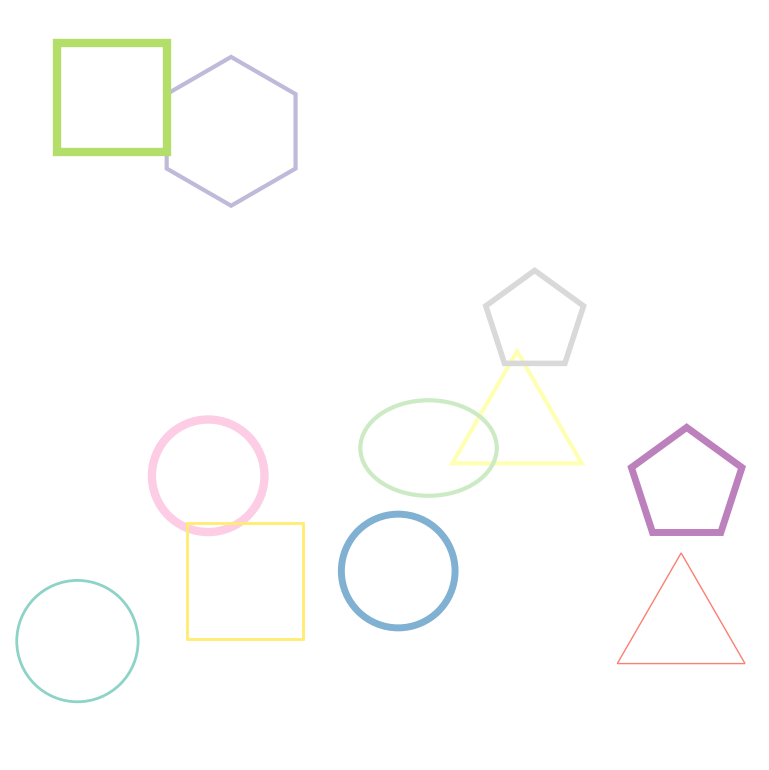[{"shape": "circle", "thickness": 1, "radius": 0.39, "center": [0.101, 0.167]}, {"shape": "triangle", "thickness": 1.5, "radius": 0.49, "center": [0.671, 0.447]}, {"shape": "hexagon", "thickness": 1.5, "radius": 0.48, "center": [0.3, 0.829]}, {"shape": "triangle", "thickness": 0.5, "radius": 0.48, "center": [0.885, 0.186]}, {"shape": "circle", "thickness": 2.5, "radius": 0.37, "center": [0.517, 0.258]}, {"shape": "square", "thickness": 3, "radius": 0.35, "center": [0.145, 0.874]}, {"shape": "circle", "thickness": 3, "radius": 0.37, "center": [0.27, 0.382]}, {"shape": "pentagon", "thickness": 2, "radius": 0.33, "center": [0.694, 0.582]}, {"shape": "pentagon", "thickness": 2.5, "radius": 0.38, "center": [0.892, 0.369]}, {"shape": "oval", "thickness": 1.5, "radius": 0.44, "center": [0.557, 0.418]}, {"shape": "square", "thickness": 1, "radius": 0.38, "center": [0.318, 0.245]}]